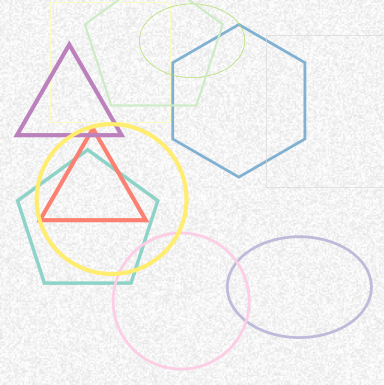[{"shape": "pentagon", "thickness": 2.5, "radius": 0.96, "center": [0.228, 0.42]}, {"shape": "square", "thickness": 0.5, "radius": 0.78, "center": [0.286, 0.84]}, {"shape": "oval", "thickness": 2, "radius": 0.94, "center": [0.778, 0.254]}, {"shape": "triangle", "thickness": 3, "radius": 0.79, "center": [0.241, 0.507]}, {"shape": "hexagon", "thickness": 2, "radius": 0.99, "center": [0.62, 0.738]}, {"shape": "oval", "thickness": 0.5, "radius": 0.68, "center": [0.499, 0.894]}, {"shape": "circle", "thickness": 2, "radius": 0.88, "center": [0.471, 0.218]}, {"shape": "square", "thickness": 0.5, "radius": 0.99, "center": [0.889, 0.712]}, {"shape": "triangle", "thickness": 3, "radius": 0.78, "center": [0.18, 0.727]}, {"shape": "pentagon", "thickness": 1.5, "radius": 0.94, "center": [0.4, 0.878]}, {"shape": "circle", "thickness": 3, "radius": 0.97, "center": [0.29, 0.483]}]